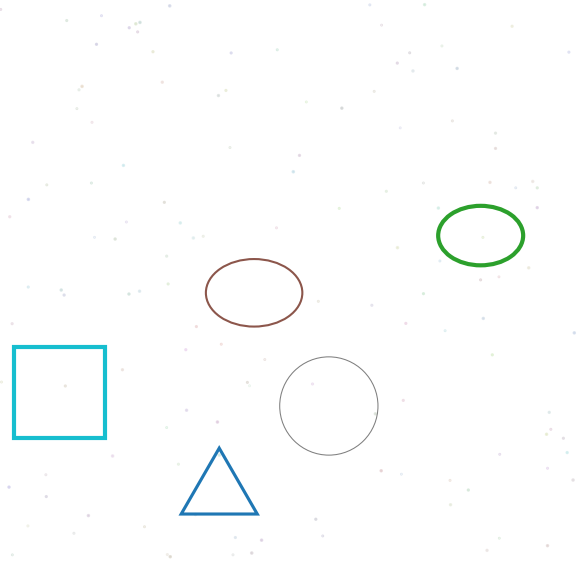[{"shape": "triangle", "thickness": 1.5, "radius": 0.38, "center": [0.38, 0.147]}, {"shape": "oval", "thickness": 2, "radius": 0.37, "center": [0.832, 0.591]}, {"shape": "oval", "thickness": 1, "radius": 0.42, "center": [0.44, 0.492]}, {"shape": "circle", "thickness": 0.5, "radius": 0.43, "center": [0.569, 0.296]}, {"shape": "square", "thickness": 2, "radius": 0.39, "center": [0.103, 0.319]}]